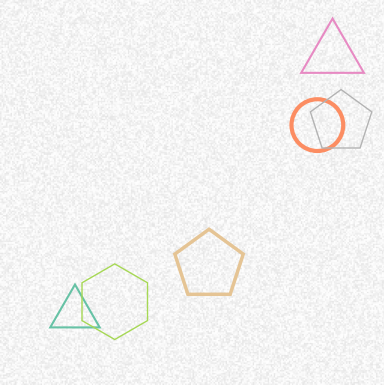[{"shape": "triangle", "thickness": 1.5, "radius": 0.37, "center": [0.195, 0.187]}, {"shape": "circle", "thickness": 3, "radius": 0.34, "center": [0.824, 0.675]}, {"shape": "triangle", "thickness": 1.5, "radius": 0.47, "center": [0.864, 0.858]}, {"shape": "hexagon", "thickness": 1, "radius": 0.49, "center": [0.298, 0.216]}, {"shape": "pentagon", "thickness": 2.5, "radius": 0.47, "center": [0.543, 0.311]}, {"shape": "pentagon", "thickness": 1, "radius": 0.42, "center": [0.886, 0.683]}]